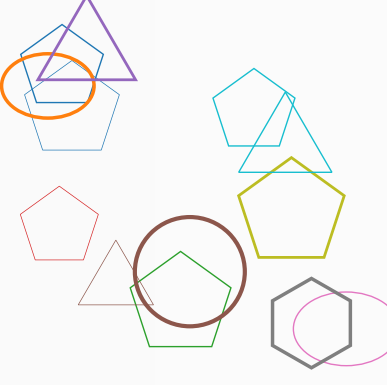[{"shape": "pentagon", "thickness": 0.5, "radius": 0.64, "center": [0.186, 0.714]}, {"shape": "pentagon", "thickness": 1, "radius": 0.56, "center": [0.16, 0.824]}, {"shape": "oval", "thickness": 2.5, "radius": 0.6, "center": [0.123, 0.777]}, {"shape": "pentagon", "thickness": 1, "radius": 0.68, "center": [0.466, 0.21]}, {"shape": "pentagon", "thickness": 0.5, "radius": 0.53, "center": [0.153, 0.411]}, {"shape": "triangle", "thickness": 2, "radius": 0.73, "center": [0.224, 0.866]}, {"shape": "triangle", "thickness": 0.5, "radius": 0.56, "center": [0.299, 0.264]}, {"shape": "circle", "thickness": 3, "radius": 0.71, "center": [0.49, 0.294]}, {"shape": "oval", "thickness": 1, "radius": 0.68, "center": [0.894, 0.146]}, {"shape": "hexagon", "thickness": 2.5, "radius": 0.58, "center": [0.804, 0.161]}, {"shape": "pentagon", "thickness": 2, "radius": 0.72, "center": [0.752, 0.447]}, {"shape": "pentagon", "thickness": 1, "radius": 0.56, "center": [0.655, 0.711]}, {"shape": "triangle", "thickness": 1, "radius": 0.69, "center": [0.736, 0.622]}]